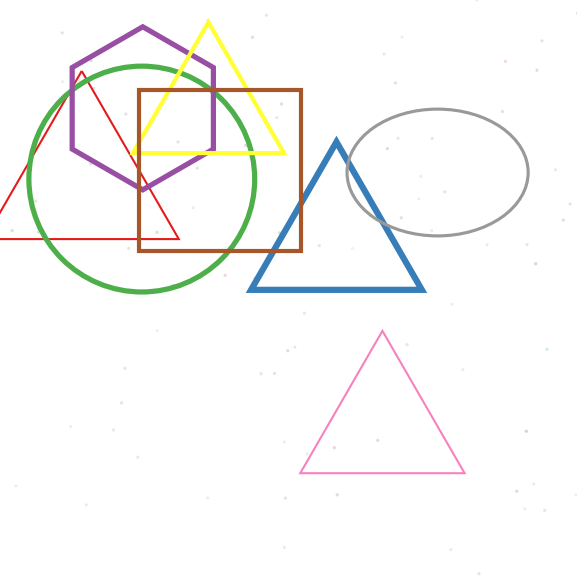[{"shape": "triangle", "thickness": 1, "radius": 0.97, "center": [0.142, 0.682]}, {"shape": "triangle", "thickness": 3, "radius": 0.85, "center": [0.583, 0.583]}, {"shape": "circle", "thickness": 2.5, "radius": 0.98, "center": [0.246, 0.689]}, {"shape": "hexagon", "thickness": 2.5, "radius": 0.71, "center": [0.247, 0.812]}, {"shape": "triangle", "thickness": 2, "radius": 0.76, "center": [0.361, 0.809]}, {"shape": "square", "thickness": 2, "radius": 0.7, "center": [0.381, 0.704]}, {"shape": "triangle", "thickness": 1, "radius": 0.82, "center": [0.662, 0.262]}, {"shape": "oval", "thickness": 1.5, "radius": 0.78, "center": [0.758, 0.7]}]